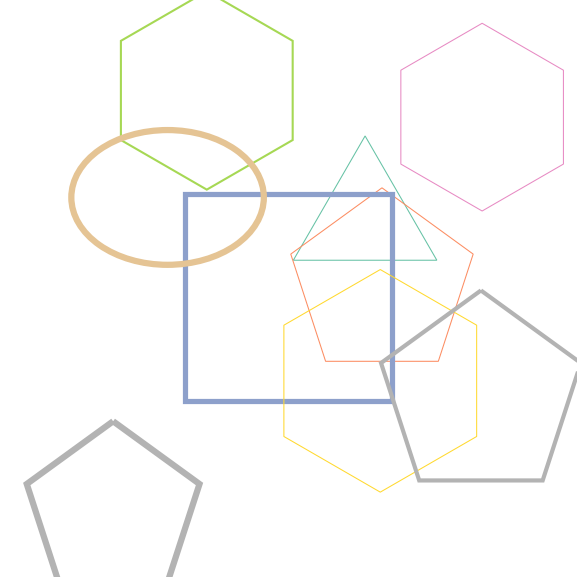[{"shape": "triangle", "thickness": 0.5, "radius": 0.72, "center": [0.632, 0.62]}, {"shape": "pentagon", "thickness": 0.5, "radius": 0.83, "center": [0.661, 0.508]}, {"shape": "square", "thickness": 2.5, "radius": 0.9, "center": [0.5, 0.484]}, {"shape": "hexagon", "thickness": 0.5, "radius": 0.81, "center": [0.835, 0.796]}, {"shape": "hexagon", "thickness": 1, "radius": 0.86, "center": [0.358, 0.843]}, {"shape": "hexagon", "thickness": 0.5, "radius": 0.96, "center": [0.658, 0.34]}, {"shape": "oval", "thickness": 3, "radius": 0.83, "center": [0.29, 0.657]}, {"shape": "pentagon", "thickness": 2, "radius": 0.91, "center": [0.833, 0.314]}, {"shape": "pentagon", "thickness": 3, "radius": 0.79, "center": [0.196, 0.112]}]